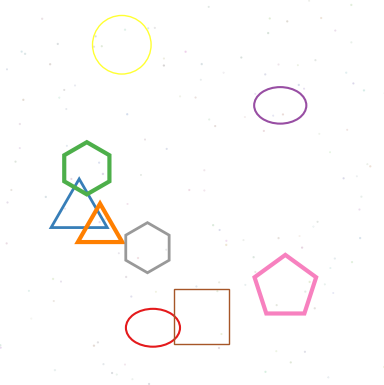[{"shape": "oval", "thickness": 1.5, "radius": 0.35, "center": [0.397, 0.149]}, {"shape": "triangle", "thickness": 2, "radius": 0.42, "center": [0.206, 0.451]}, {"shape": "hexagon", "thickness": 3, "radius": 0.34, "center": [0.226, 0.563]}, {"shape": "oval", "thickness": 1.5, "radius": 0.34, "center": [0.728, 0.726]}, {"shape": "triangle", "thickness": 3, "radius": 0.33, "center": [0.26, 0.405]}, {"shape": "circle", "thickness": 1, "radius": 0.38, "center": [0.316, 0.884]}, {"shape": "square", "thickness": 1, "radius": 0.36, "center": [0.523, 0.179]}, {"shape": "pentagon", "thickness": 3, "radius": 0.42, "center": [0.741, 0.254]}, {"shape": "hexagon", "thickness": 2, "radius": 0.33, "center": [0.383, 0.357]}]